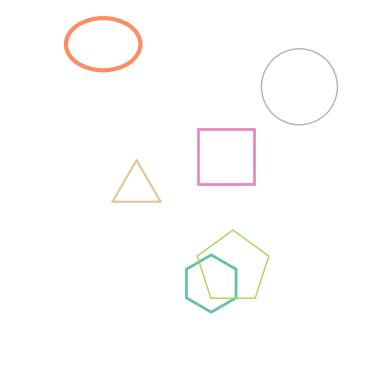[{"shape": "hexagon", "thickness": 2, "radius": 0.37, "center": [0.549, 0.264]}, {"shape": "oval", "thickness": 3, "radius": 0.48, "center": [0.268, 0.885]}, {"shape": "square", "thickness": 2, "radius": 0.36, "center": [0.587, 0.594]}, {"shape": "pentagon", "thickness": 1, "radius": 0.49, "center": [0.605, 0.305]}, {"shape": "triangle", "thickness": 1.5, "radius": 0.36, "center": [0.355, 0.512]}, {"shape": "circle", "thickness": 1, "radius": 0.49, "center": [0.778, 0.775]}]